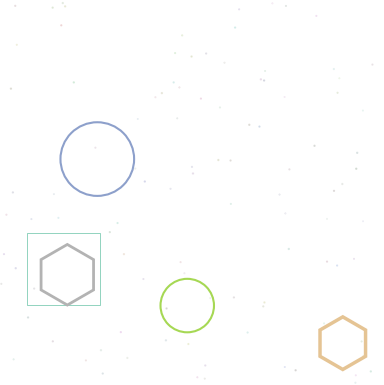[{"shape": "square", "thickness": 0.5, "radius": 0.47, "center": [0.165, 0.301]}, {"shape": "circle", "thickness": 1.5, "radius": 0.48, "center": [0.253, 0.587]}, {"shape": "circle", "thickness": 1.5, "radius": 0.35, "center": [0.486, 0.206]}, {"shape": "hexagon", "thickness": 2.5, "radius": 0.34, "center": [0.89, 0.109]}, {"shape": "hexagon", "thickness": 2, "radius": 0.39, "center": [0.175, 0.286]}]